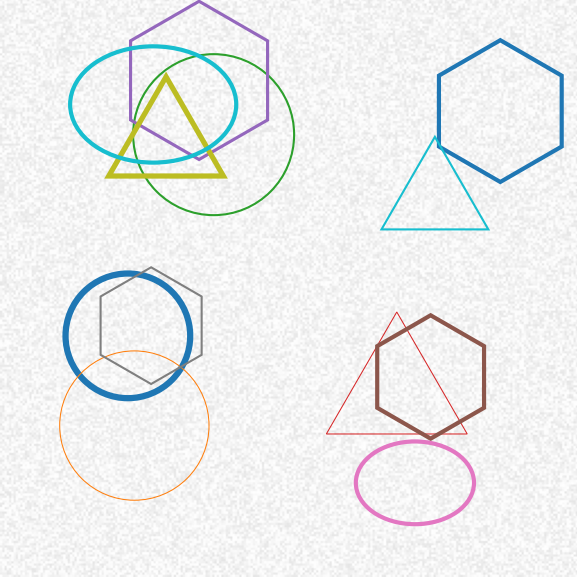[{"shape": "hexagon", "thickness": 2, "radius": 0.61, "center": [0.866, 0.807]}, {"shape": "circle", "thickness": 3, "radius": 0.54, "center": [0.221, 0.418]}, {"shape": "circle", "thickness": 0.5, "radius": 0.65, "center": [0.233, 0.262]}, {"shape": "circle", "thickness": 1, "radius": 0.7, "center": [0.37, 0.766]}, {"shape": "triangle", "thickness": 0.5, "radius": 0.7, "center": [0.687, 0.318]}, {"shape": "hexagon", "thickness": 1.5, "radius": 0.68, "center": [0.345, 0.86]}, {"shape": "hexagon", "thickness": 2, "radius": 0.53, "center": [0.746, 0.346]}, {"shape": "oval", "thickness": 2, "radius": 0.51, "center": [0.718, 0.163]}, {"shape": "hexagon", "thickness": 1, "radius": 0.51, "center": [0.262, 0.435]}, {"shape": "triangle", "thickness": 2.5, "radius": 0.57, "center": [0.288, 0.752]}, {"shape": "oval", "thickness": 2, "radius": 0.72, "center": [0.265, 0.818]}, {"shape": "triangle", "thickness": 1, "radius": 0.53, "center": [0.753, 0.655]}]